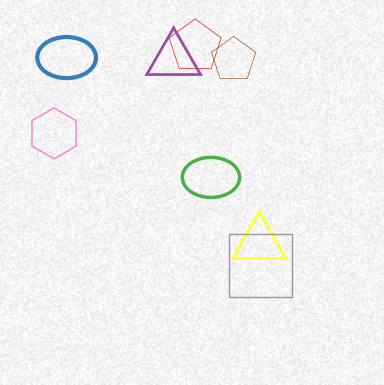[{"shape": "pentagon", "thickness": 0.5, "radius": 0.35, "center": [0.507, 0.88]}, {"shape": "oval", "thickness": 3, "radius": 0.38, "center": [0.173, 0.85]}, {"shape": "oval", "thickness": 2.5, "radius": 0.37, "center": [0.548, 0.539]}, {"shape": "triangle", "thickness": 2, "radius": 0.4, "center": [0.451, 0.847]}, {"shape": "triangle", "thickness": 2, "radius": 0.4, "center": [0.674, 0.369]}, {"shape": "pentagon", "thickness": 0.5, "radius": 0.3, "center": [0.607, 0.845]}, {"shape": "hexagon", "thickness": 1, "radius": 0.33, "center": [0.14, 0.654]}, {"shape": "square", "thickness": 1, "radius": 0.41, "center": [0.677, 0.31]}]